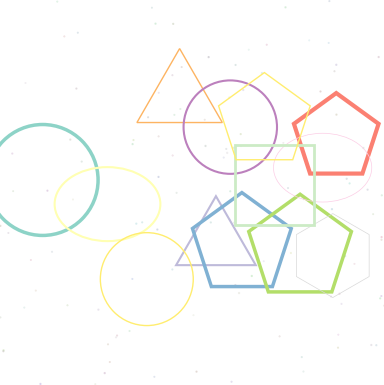[{"shape": "circle", "thickness": 2.5, "radius": 0.72, "center": [0.111, 0.533]}, {"shape": "oval", "thickness": 1.5, "radius": 0.69, "center": [0.279, 0.47]}, {"shape": "triangle", "thickness": 1.5, "radius": 0.6, "center": [0.561, 0.371]}, {"shape": "pentagon", "thickness": 3, "radius": 0.58, "center": [0.873, 0.643]}, {"shape": "pentagon", "thickness": 2.5, "radius": 0.67, "center": [0.628, 0.365]}, {"shape": "triangle", "thickness": 1, "radius": 0.64, "center": [0.467, 0.746]}, {"shape": "pentagon", "thickness": 2.5, "radius": 0.7, "center": [0.779, 0.355]}, {"shape": "oval", "thickness": 0.5, "radius": 0.64, "center": [0.838, 0.565]}, {"shape": "hexagon", "thickness": 0.5, "radius": 0.55, "center": [0.864, 0.336]}, {"shape": "circle", "thickness": 1.5, "radius": 0.61, "center": [0.598, 0.67]}, {"shape": "square", "thickness": 2, "radius": 0.52, "center": [0.713, 0.519]}, {"shape": "pentagon", "thickness": 1, "radius": 0.63, "center": [0.687, 0.686]}, {"shape": "circle", "thickness": 1, "radius": 0.6, "center": [0.381, 0.275]}]